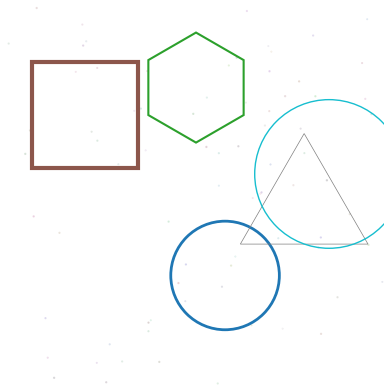[{"shape": "circle", "thickness": 2, "radius": 0.71, "center": [0.585, 0.285]}, {"shape": "hexagon", "thickness": 1.5, "radius": 0.71, "center": [0.509, 0.773]}, {"shape": "square", "thickness": 3, "radius": 0.69, "center": [0.221, 0.701]}, {"shape": "triangle", "thickness": 0.5, "radius": 0.96, "center": [0.79, 0.462]}, {"shape": "circle", "thickness": 1, "radius": 0.97, "center": [0.855, 0.548]}]